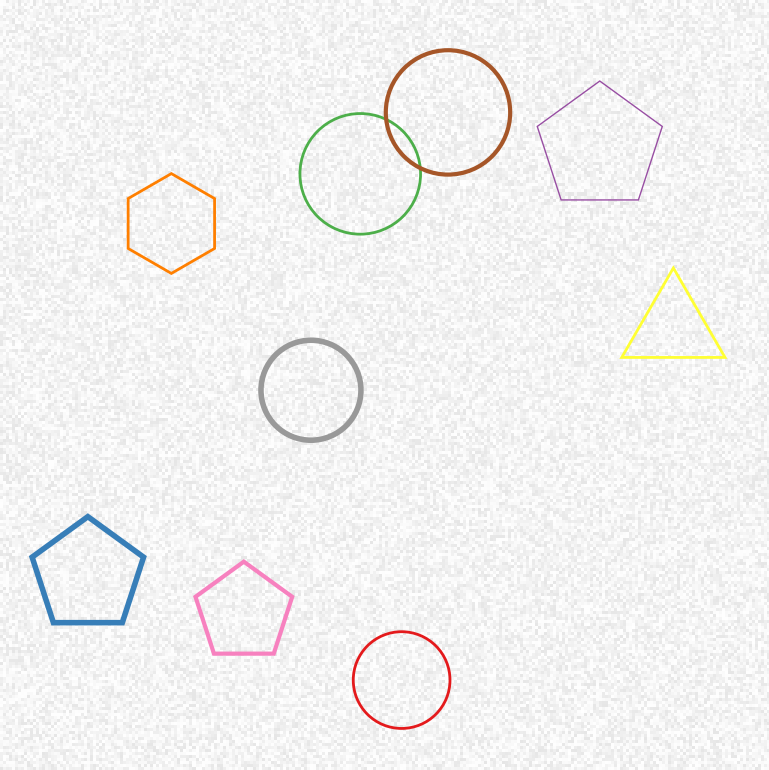[{"shape": "circle", "thickness": 1, "radius": 0.31, "center": [0.522, 0.117]}, {"shape": "pentagon", "thickness": 2, "radius": 0.38, "center": [0.114, 0.253]}, {"shape": "circle", "thickness": 1, "radius": 0.39, "center": [0.468, 0.774]}, {"shape": "pentagon", "thickness": 0.5, "radius": 0.43, "center": [0.779, 0.809]}, {"shape": "hexagon", "thickness": 1, "radius": 0.32, "center": [0.223, 0.71]}, {"shape": "triangle", "thickness": 1, "radius": 0.39, "center": [0.875, 0.575]}, {"shape": "circle", "thickness": 1.5, "radius": 0.4, "center": [0.582, 0.854]}, {"shape": "pentagon", "thickness": 1.5, "radius": 0.33, "center": [0.317, 0.205]}, {"shape": "circle", "thickness": 2, "radius": 0.32, "center": [0.404, 0.493]}]